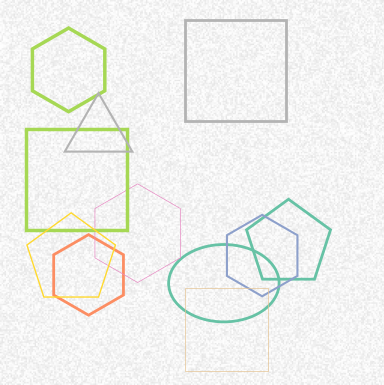[{"shape": "oval", "thickness": 2, "radius": 0.72, "center": [0.581, 0.264]}, {"shape": "pentagon", "thickness": 2, "radius": 0.57, "center": [0.749, 0.368]}, {"shape": "hexagon", "thickness": 2, "radius": 0.52, "center": [0.23, 0.286]}, {"shape": "hexagon", "thickness": 1.5, "radius": 0.53, "center": [0.681, 0.336]}, {"shape": "hexagon", "thickness": 0.5, "radius": 0.64, "center": [0.358, 0.394]}, {"shape": "square", "thickness": 2.5, "radius": 0.66, "center": [0.199, 0.533]}, {"shape": "hexagon", "thickness": 2.5, "radius": 0.54, "center": [0.178, 0.819]}, {"shape": "pentagon", "thickness": 1, "radius": 0.6, "center": [0.185, 0.326]}, {"shape": "square", "thickness": 0.5, "radius": 0.54, "center": [0.588, 0.144]}, {"shape": "triangle", "thickness": 1.5, "radius": 0.51, "center": [0.256, 0.657]}, {"shape": "square", "thickness": 2, "radius": 0.66, "center": [0.611, 0.817]}]